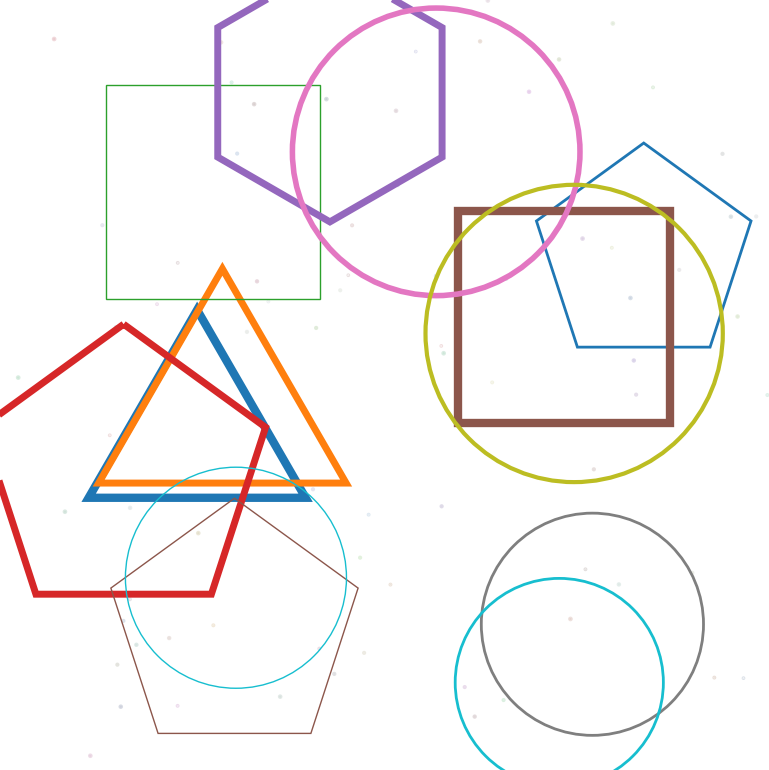[{"shape": "triangle", "thickness": 3, "radius": 0.81, "center": [0.256, 0.435]}, {"shape": "pentagon", "thickness": 1, "radius": 0.73, "center": [0.836, 0.668]}, {"shape": "triangle", "thickness": 2.5, "radius": 0.93, "center": [0.289, 0.465]}, {"shape": "square", "thickness": 0.5, "radius": 0.7, "center": [0.276, 0.751]}, {"shape": "pentagon", "thickness": 2.5, "radius": 0.97, "center": [0.161, 0.385]}, {"shape": "hexagon", "thickness": 2.5, "radius": 0.84, "center": [0.428, 0.88]}, {"shape": "pentagon", "thickness": 0.5, "radius": 0.84, "center": [0.305, 0.184]}, {"shape": "square", "thickness": 3, "radius": 0.69, "center": [0.732, 0.588]}, {"shape": "circle", "thickness": 2, "radius": 0.93, "center": [0.566, 0.803]}, {"shape": "circle", "thickness": 1, "radius": 0.72, "center": [0.769, 0.189]}, {"shape": "circle", "thickness": 1.5, "radius": 0.97, "center": [0.746, 0.567]}, {"shape": "circle", "thickness": 0.5, "radius": 0.72, "center": [0.306, 0.25]}, {"shape": "circle", "thickness": 1, "radius": 0.68, "center": [0.726, 0.114]}]